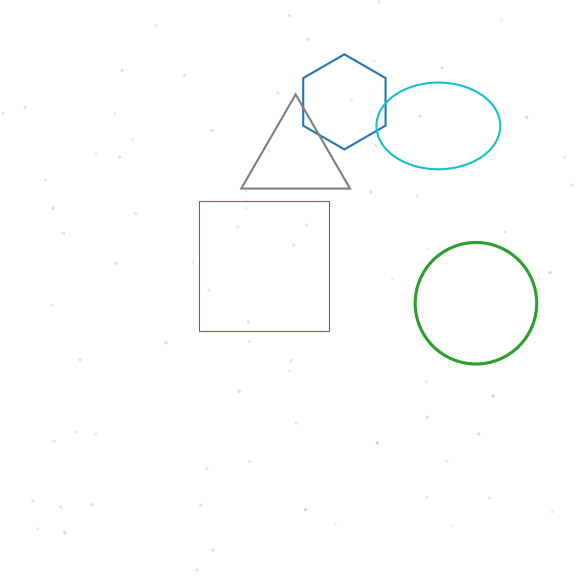[{"shape": "hexagon", "thickness": 1, "radius": 0.41, "center": [0.596, 0.823]}, {"shape": "circle", "thickness": 1.5, "radius": 0.53, "center": [0.824, 0.474]}, {"shape": "square", "thickness": 0.5, "radius": 0.56, "center": [0.457, 0.539]}, {"shape": "triangle", "thickness": 1, "radius": 0.54, "center": [0.512, 0.727]}, {"shape": "oval", "thickness": 1, "radius": 0.54, "center": [0.759, 0.781]}]